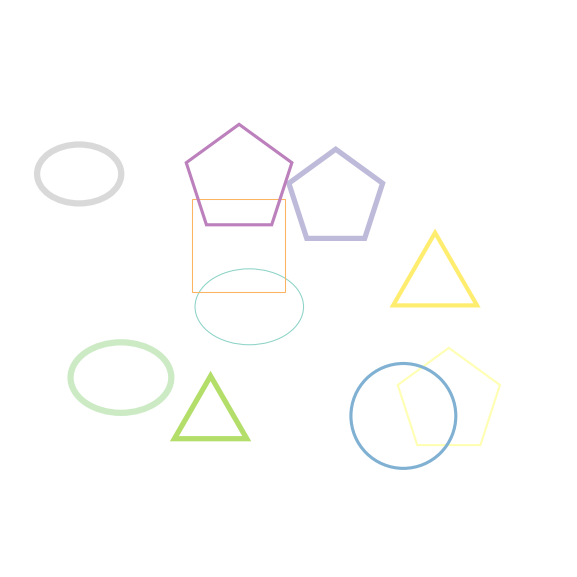[{"shape": "oval", "thickness": 0.5, "radius": 0.47, "center": [0.432, 0.468]}, {"shape": "pentagon", "thickness": 1, "radius": 0.47, "center": [0.777, 0.304]}, {"shape": "pentagon", "thickness": 2.5, "radius": 0.43, "center": [0.581, 0.655]}, {"shape": "circle", "thickness": 1.5, "radius": 0.45, "center": [0.698, 0.279]}, {"shape": "square", "thickness": 0.5, "radius": 0.4, "center": [0.413, 0.574]}, {"shape": "triangle", "thickness": 2.5, "radius": 0.36, "center": [0.365, 0.276]}, {"shape": "oval", "thickness": 3, "radius": 0.36, "center": [0.137, 0.698]}, {"shape": "pentagon", "thickness": 1.5, "radius": 0.48, "center": [0.414, 0.688]}, {"shape": "oval", "thickness": 3, "radius": 0.44, "center": [0.209, 0.345]}, {"shape": "triangle", "thickness": 2, "radius": 0.42, "center": [0.753, 0.512]}]